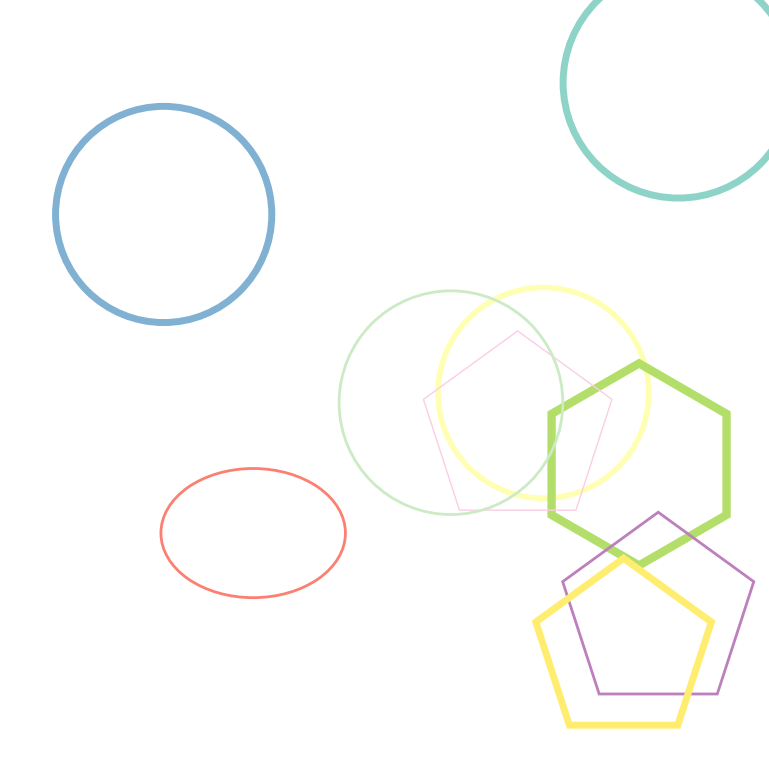[{"shape": "circle", "thickness": 2.5, "radius": 0.75, "center": [0.881, 0.893]}, {"shape": "circle", "thickness": 2, "radius": 0.68, "center": [0.706, 0.49]}, {"shape": "oval", "thickness": 1, "radius": 0.6, "center": [0.329, 0.308]}, {"shape": "circle", "thickness": 2.5, "radius": 0.7, "center": [0.213, 0.721]}, {"shape": "hexagon", "thickness": 3, "radius": 0.66, "center": [0.83, 0.397]}, {"shape": "pentagon", "thickness": 0.5, "radius": 0.64, "center": [0.672, 0.442]}, {"shape": "pentagon", "thickness": 1, "radius": 0.65, "center": [0.855, 0.204]}, {"shape": "circle", "thickness": 1, "radius": 0.73, "center": [0.586, 0.477]}, {"shape": "pentagon", "thickness": 2.5, "radius": 0.6, "center": [0.81, 0.155]}]